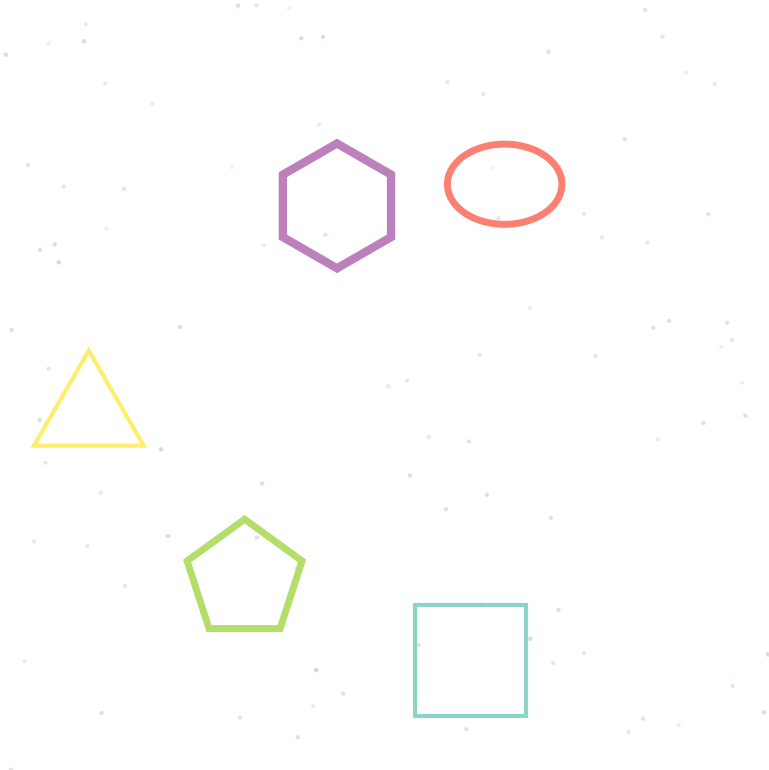[{"shape": "square", "thickness": 1.5, "radius": 0.36, "center": [0.611, 0.142]}, {"shape": "oval", "thickness": 2.5, "radius": 0.37, "center": [0.655, 0.761]}, {"shape": "pentagon", "thickness": 2.5, "radius": 0.39, "center": [0.318, 0.247]}, {"shape": "hexagon", "thickness": 3, "radius": 0.41, "center": [0.438, 0.733]}, {"shape": "triangle", "thickness": 1.5, "radius": 0.41, "center": [0.115, 0.462]}]